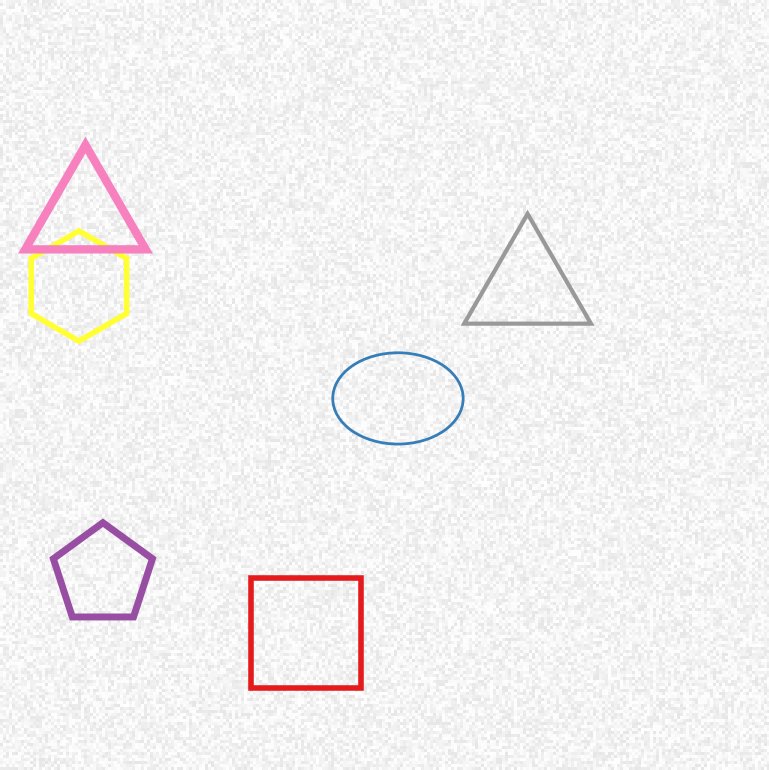[{"shape": "square", "thickness": 2, "radius": 0.36, "center": [0.398, 0.178]}, {"shape": "oval", "thickness": 1, "radius": 0.42, "center": [0.517, 0.483]}, {"shape": "pentagon", "thickness": 2.5, "radius": 0.34, "center": [0.134, 0.253]}, {"shape": "hexagon", "thickness": 2, "radius": 0.36, "center": [0.102, 0.629]}, {"shape": "triangle", "thickness": 3, "radius": 0.45, "center": [0.111, 0.721]}, {"shape": "triangle", "thickness": 1.5, "radius": 0.48, "center": [0.685, 0.627]}]